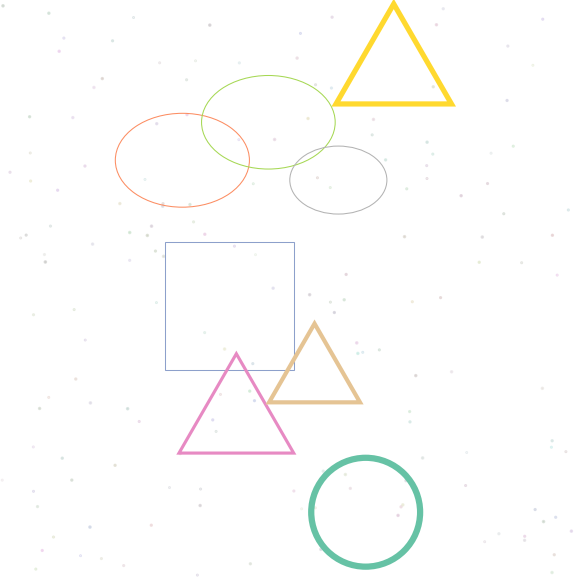[{"shape": "circle", "thickness": 3, "radius": 0.47, "center": [0.633, 0.112]}, {"shape": "oval", "thickness": 0.5, "radius": 0.58, "center": [0.316, 0.722]}, {"shape": "square", "thickness": 0.5, "radius": 0.55, "center": [0.397, 0.47]}, {"shape": "triangle", "thickness": 1.5, "radius": 0.57, "center": [0.409, 0.272]}, {"shape": "oval", "thickness": 0.5, "radius": 0.58, "center": [0.465, 0.787]}, {"shape": "triangle", "thickness": 2.5, "radius": 0.58, "center": [0.682, 0.877]}, {"shape": "triangle", "thickness": 2, "radius": 0.45, "center": [0.545, 0.348]}, {"shape": "oval", "thickness": 0.5, "radius": 0.42, "center": [0.586, 0.687]}]